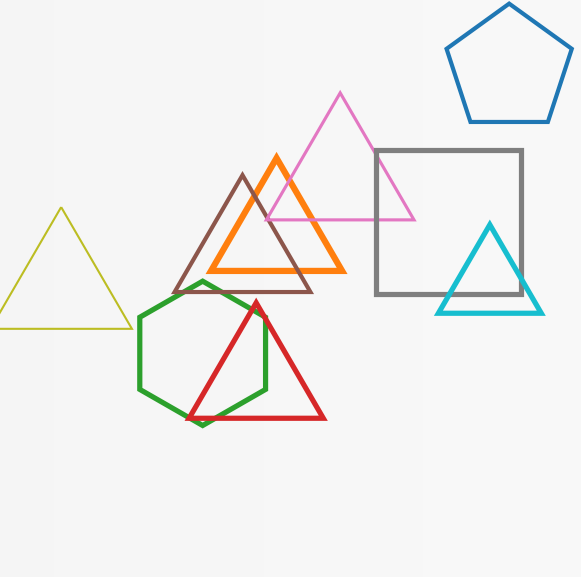[{"shape": "pentagon", "thickness": 2, "radius": 0.57, "center": [0.876, 0.88]}, {"shape": "triangle", "thickness": 3, "radius": 0.65, "center": [0.476, 0.595]}, {"shape": "hexagon", "thickness": 2.5, "radius": 0.62, "center": [0.349, 0.387]}, {"shape": "triangle", "thickness": 2.5, "radius": 0.67, "center": [0.441, 0.342]}, {"shape": "triangle", "thickness": 2, "radius": 0.67, "center": [0.417, 0.561]}, {"shape": "triangle", "thickness": 1.5, "radius": 0.73, "center": [0.585, 0.692]}, {"shape": "square", "thickness": 2.5, "radius": 0.62, "center": [0.771, 0.615]}, {"shape": "triangle", "thickness": 1, "radius": 0.7, "center": [0.105, 0.5]}, {"shape": "triangle", "thickness": 2.5, "radius": 0.51, "center": [0.843, 0.508]}]